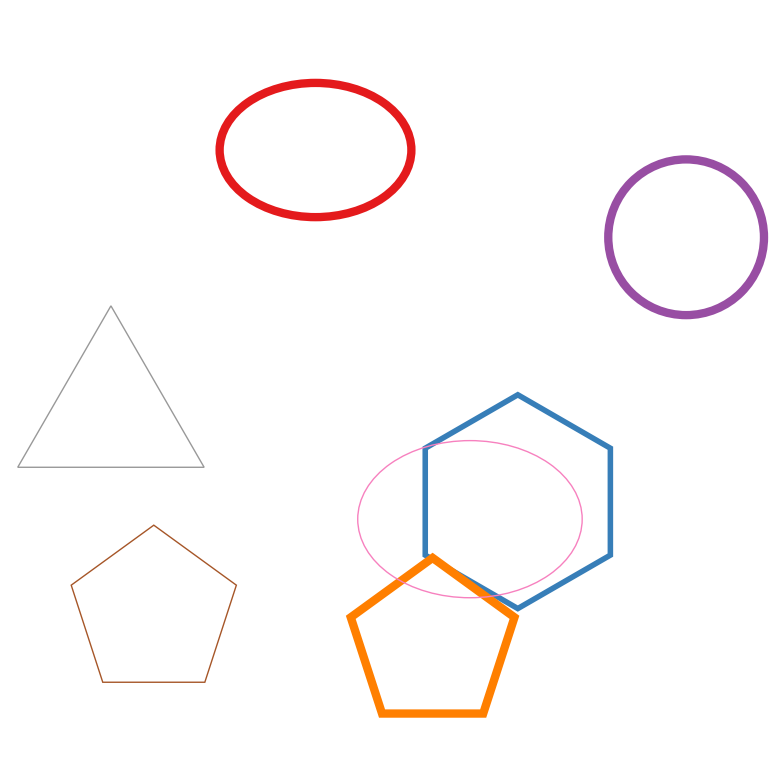[{"shape": "oval", "thickness": 3, "radius": 0.62, "center": [0.41, 0.805]}, {"shape": "hexagon", "thickness": 2, "radius": 0.69, "center": [0.672, 0.348]}, {"shape": "circle", "thickness": 3, "radius": 0.51, "center": [0.891, 0.692]}, {"shape": "pentagon", "thickness": 3, "radius": 0.56, "center": [0.562, 0.164]}, {"shape": "pentagon", "thickness": 0.5, "radius": 0.56, "center": [0.2, 0.205]}, {"shape": "oval", "thickness": 0.5, "radius": 0.73, "center": [0.61, 0.326]}, {"shape": "triangle", "thickness": 0.5, "radius": 0.7, "center": [0.144, 0.463]}]